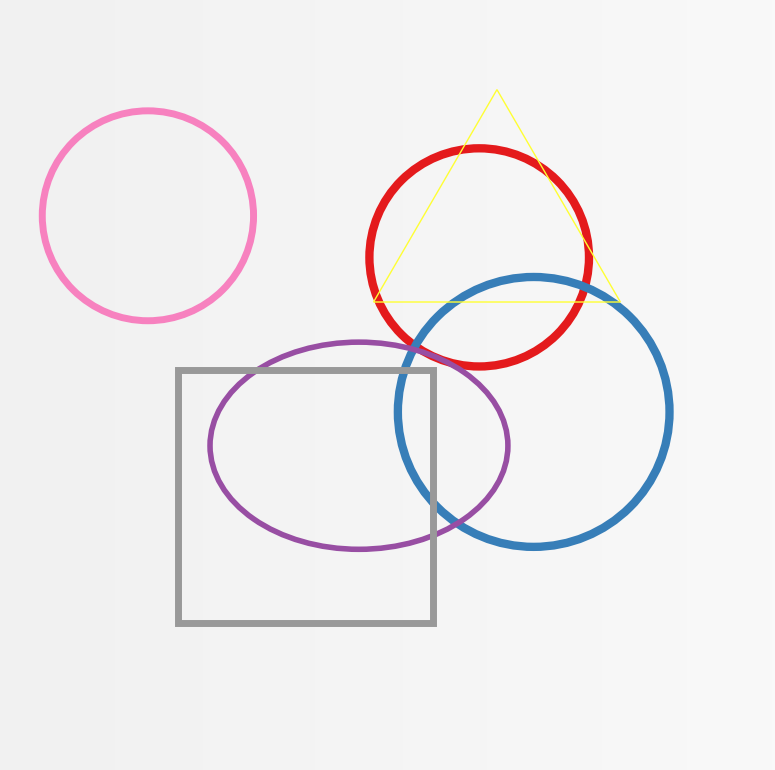[{"shape": "circle", "thickness": 3, "radius": 0.71, "center": [0.618, 0.666]}, {"shape": "circle", "thickness": 3, "radius": 0.88, "center": [0.689, 0.465]}, {"shape": "oval", "thickness": 2, "radius": 0.96, "center": [0.463, 0.421]}, {"shape": "triangle", "thickness": 0.5, "radius": 0.92, "center": [0.641, 0.7]}, {"shape": "circle", "thickness": 2.5, "radius": 0.68, "center": [0.191, 0.72]}, {"shape": "square", "thickness": 2.5, "radius": 0.82, "center": [0.394, 0.355]}]